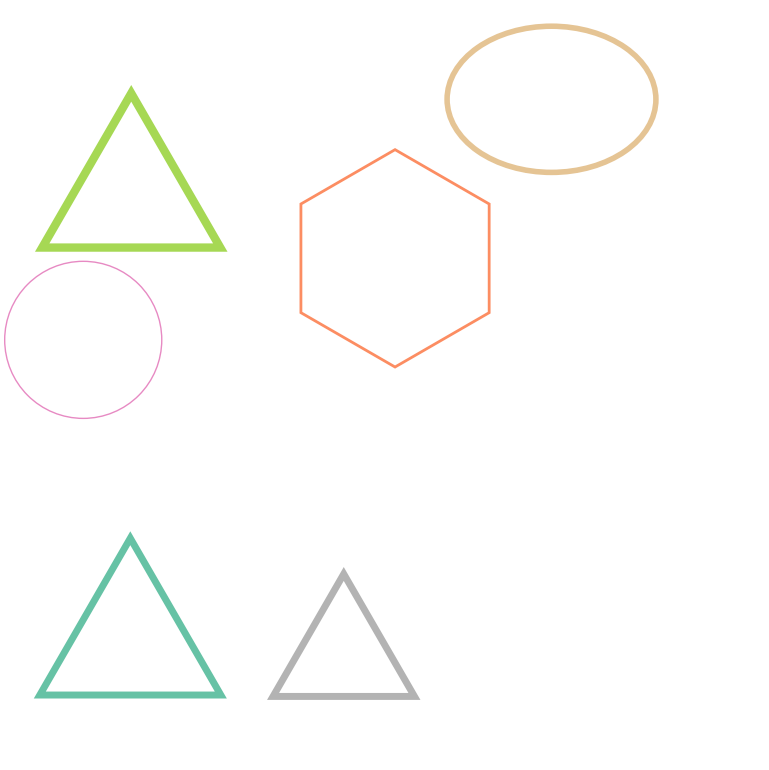[{"shape": "triangle", "thickness": 2.5, "radius": 0.68, "center": [0.169, 0.165]}, {"shape": "hexagon", "thickness": 1, "radius": 0.71, "center": [0.513, 0.665]}, {"shape": "circle", "thickness": 0.5, "radius": 0.51, "center": [0.108, 0.559]}, {"shape": "triangle", "thickness": 3, "radius": 0.67, "center": [0.17, 0.745]}, {"shape": "oval", "thickness": 2, "radius": 0.68, "center": [0.716, 0.871]}, {"shape": "triangle", "thickness": 2.5, "radius": 0.53, "center": [0.446, 0.149]}]